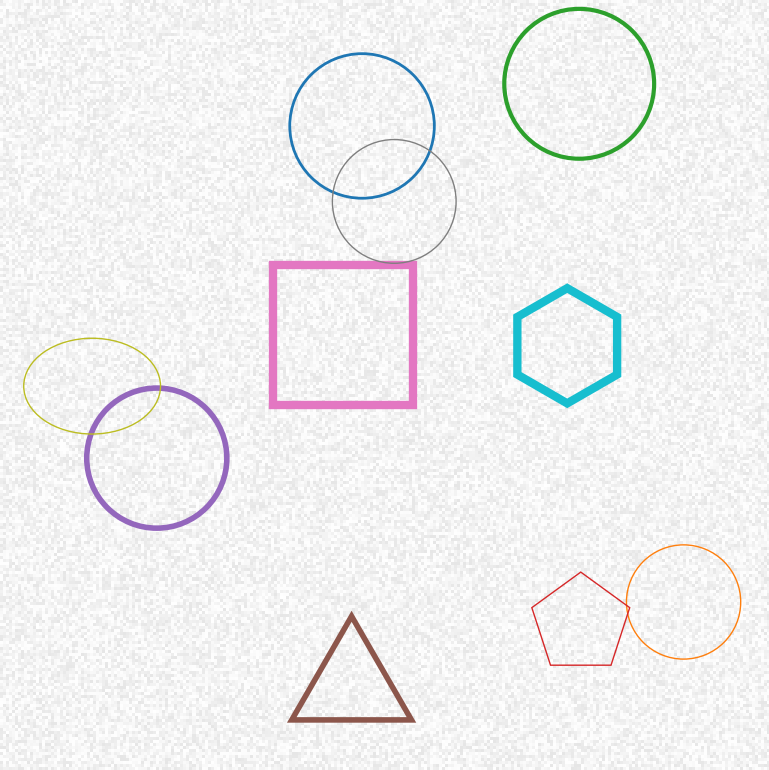[{"shape": "circle", "thickness": 1, "radius": 0.47, "center": [0.47, 0.836]}, {"shape": "circle", "thickness": 0.5, "radius": 0.37, "center": [0.888, 0.218]}, {"shape": "circle", "thickness": 1.5, "radius": 0.49, "center": [0.752, 0.891]}, {"shape": "pentagon", "thickness": 0.5, "radius": 0.33, "center": [0.754, 0.19]}, {"shape": "circle", "thickness": 2, "radius": 0.45, "center": [0.204, 0.405]}, {"shape": "triangle", "thickness": 2, "radius": 0.45, "center": [0.457, 0.11]}, {"shape": "square", "thickness": 3, "radius": 0.45, "center": [0.445, 0.565]}, {"shape": "circle", "thickness": 0.5, "radius": 0.4, "center": [0.512, 0.738]}, {"shape": "oval", "thickness": 0.5, "radius": 0.44, "center": [0.12, 0.499]}, {"shape": "hexagon", "thickness": 3, "radius": 0.37, "center": [0.737, 0.551]}]